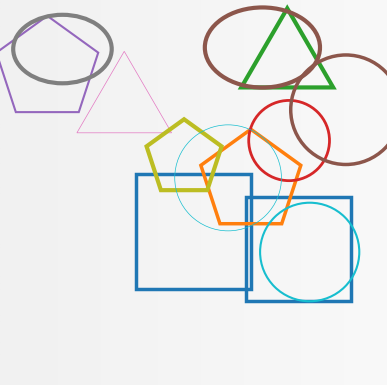[{"shape": "square", "thickness": 2.5, "radius": 0.68, "center": [0.77, 0.353]}, {"shape": "square", "thickness": 2.5, "radius": 0.75, "center": [0.5, 0.399]}, {"shape": "pentagon", "thickness": 2.5, "radius": 0.68, "center": [0.647, 0.529]}, {"shape": "triangle", "thickness": 3, "radius": 0.68, "center": [0.741, 0.841]}, {"shape": "circle", "thickness": 2, "radius": 0.52, "center": [0.746, 0.635]}, {"shape": "pentagon", "thickness": 1.5, "radius": 0.69, "center": [0.122, 0.821]}, {"shape": "oval", "thickness": 3, "radius": 0.74, "center": [0.677, 0.877]}, {"shape": "circle", "thickness": 2.5, "radius": 0.71, "center": [0.892, 0.715]}, {"shape": "triangle", "thickness": 0.5, "radius": 0.71, "center": [0.321, 0.726]}, {"shape": "oval", "thickness": 3, "radius": 0.64, "center": [0.161, 0.873]}, {"shape": "pentagon", "thickness": 3, "radius": 0.51, "center": [0.475, 0.588]}, {"shape": "circle", "thickness": 0.5, "radius": 0.69, "center": [0.589, 0.538]}, {"shape": "circle", "thickness": 1.5, "radius": 0.64, "center": [0.799, 0.345]}]